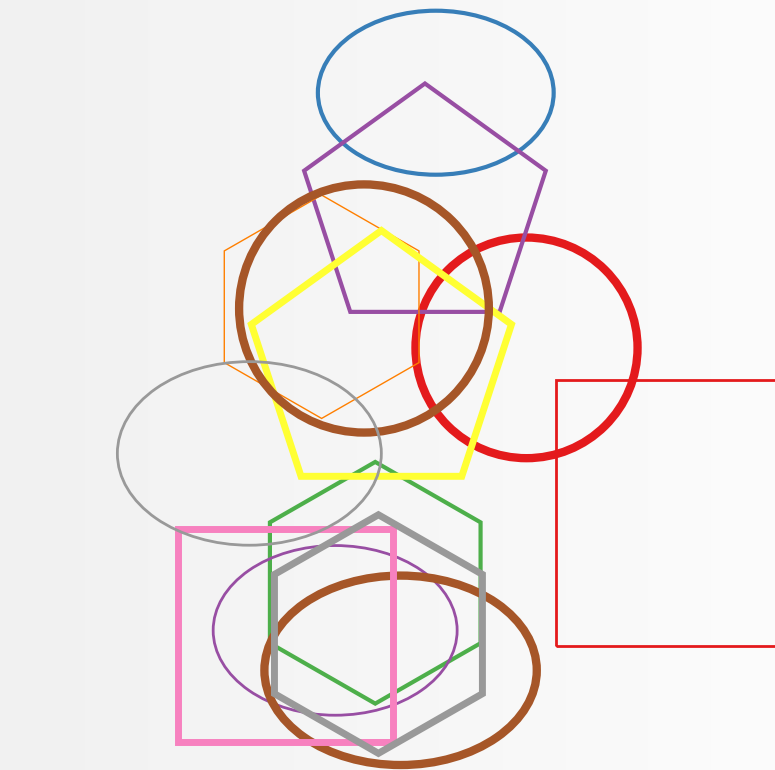[{"shape": "square", "thickness": 1, "radius": 0.86, "center": [0.89, 0.334]}, {"shape": "circle", "thickness": 3, "radius": 0.72, "center": [0.679, 0.548]}, {"shape": "oval", "thickness": 1.5, "radius": 0.76, "center": [0.562, 0.88]}, {"shape": "hexagon", "thickness": 1.5, "radius": 0.78, "center": [0.484, 0.243]}, {"shape": "oval", "thickness": 1, "radius": 0.79, "center": [0.432, 0.181]}, {"shape": "pentagon", "thickness": 1.5, "radius": 0.82, "center": [0.548, 0.728]}, {"shape": "hexagon", "thickness": 0.5, "radius": 0.73, "center": [0.415, 0.602]}, {"shape": "pentagon", "thickness": 2.5, "radius": 0.88, "center": [0.492, 0.524]}, {"shape": "oval", "thickness": 3, "radius": 0.88, "center": [0.517, 0.129]}, {"shape": "circle", "thickness": 3, "radius": 0.81, "center": [0.47, 0.599]}, {"shape": "square", "thickness": 2.5, "radius": 0.69, "center": [0.368, 0.175]}, {"shape": "oval", "thickness": 1, "radius": 0.85, "center": [0.322, 0.411]}, {"shape": "hexagon", "thickness": 2.5, "radius": 0.77, "center": [0.488, 0.177]}]